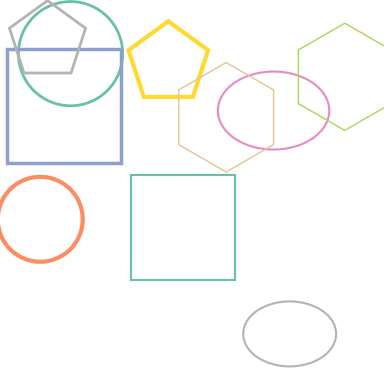[{"shape": "square", "thickness": 1.5, "radius": 0.68, "center": [0.475, 0.409]}, {"shape": "circle", "thickness": 2, "radius": 0.68, "center": [0.183, 0.861]}, {"shape": "circle", "thickness": 3, "radius": 0.55, "center": [0.105, 0.43]}, {"shape": "square", "thickness": 2.5, "radius": 0.74, "center": [0.166, 0.724]}, {"shape": "oval", "thickness": 1.5, "radius": 0.72, "center": [0.711, 0.713]}, {"shape": "hexagon", "thickness": 1, "radius": 0.7, "center": [0.896, 0.801]}, {"shape": "pentagon", "thickness": 3, "radius": 0.54, "center": [0.437, 0.836]}, {"shape": "hexagon", "thickness": 1, "radius": 0.71, "center": [0.587, 0.695]}, {"shape": "pentagon", "thickness": 2, "radius": 0.52, "center": [0.123, 0.895]}, {"shape": "oval", "thickness": 1.5, "radius": 0.6, "center": [0.752, 0.133]}]